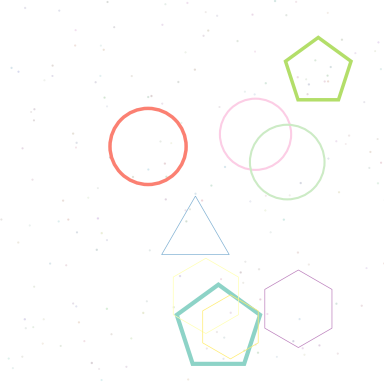[{"shape": "pentagon", "thickness": 3, "radius": 0.57, "center": [0.567, 0.147]}, {"shape": "hexagon", "thickness": 0.5, "radius": 0.49, "center": [0.535, 0.231]}, {"shape": "circle", "thickness": 2.5, "radius": 0.49, "center": [0.385, 0.62]}, {"shape": "triangle", "thickness": 0.5, "radius": 0.51, "center": [0.508, 0.389]}, {"shape": "pentagon", "thickness": 2.5, "radius": 0.45, "center": [0.827, 0.813]}, {"shape": "circle", "thickness": 1.5, "radius": 0.46, "center": [0.664, 0.651]}, {"shape": "hexagon", "thickness": 0.5, "radius": 0.5, "center": [0.775, 0.198]}, {"shape": "circle", "thickness": 1.5, "radius": 0.48, "center": [0.746, 0.579]}, {"shape": "hexagon", "thickness": 0.5, "radius": 0.42, "center": [0.599, 0.151]}]